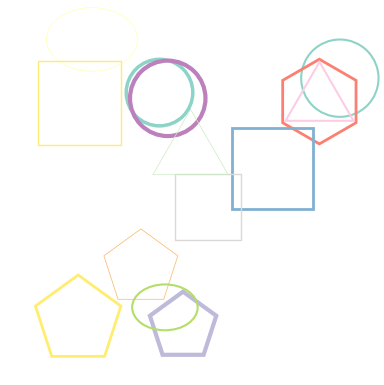[{"shape": "circle", "thickness": 1.5, "radius": 0.5, "center": [0.883, 0.797]}, {"shape": "circle", "thickness": 2.5, "radius": 0.43, "center": [0.414, 0.76]}, {"shape": "oval", "thickness": 0.5, "radius": 0.59, "center": [0.239, 0.898]}, {"shape": "pentagon", "thickness": 3, "radius": 0.45, "center": [0.476, 0.152]}, {"shape": "hexagon", "thickness": 2, "radius": 0.55, "center": [0.83, 0.736]}, {"shape": "square", "thickness": 2, "radius": 0.53, "center": [0.707, 0.563]}, {"shape": "pentagon", "thickness": 0.5, "radius": 0.5, "center": [0.366, 0.304]}, {"shape": "oval", "thickness": 1.5, "radius": 0.43, "center": [0.428, 0.202]}, {"shape": "triangle", "thickness": 1.5, "radius": 0.51, "center": [0.83, 0.737]}, {"shape": "square", "thickness": 1, "radius": 0.42, "center": [0.54, 0.462]}, {"shape": "circle", "thickness": 3, "radius": 0.49, "center": [0.436, 0.745]}, {"shape": "triangle", "thickness": 0.5, "radius": 0.57, "center": [0.495, 0.603]}, {"shape": "pentagon", "thickness": 2, "radius": 0.58, "center": [0.203, 0.169]}, {"shape": "square", "thickness": 1, "radius": 0.54, "center": [0.206, 0.733]}]